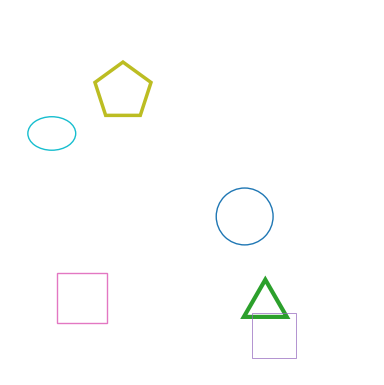[{"shape": "circle", "thickness": 1, "radius": 0.37, "center": [0.635, 0.438]}, {"shape": "triangle", "thickness": 3, "radius": 0.32, "center": [0.689, 0.209]}, {"shape": "square", "thickness": 0.5, "radius": 0.29, "center": [0.712, 0.129]}, {"shape": "square", "thickness": 1, "radius": 0.32, "center": [0.213, 0.225]}, {"shape": "pentagon", "thickness": 2.5, "radius": 0.38, "center": [0.319, 0.762]}, {"shape": "oval", "thickness": 1, "radius": 0.31, "center": [0.134, 0.653]}]